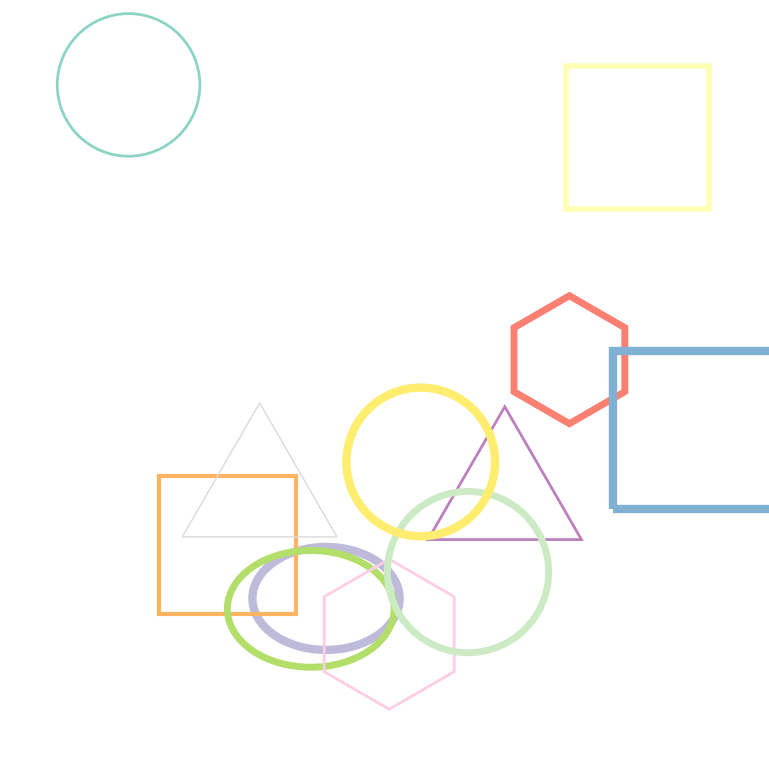[{"shape": "circle", "thickness": 1, "radius": 0.46, "center": [0.167, 0.89]}, {"shape": "square", "thickness": 2, "radius": 0.46, "center": [0.829, 0.821]}, {"shape": "oval", "thickness": 3, "radius": 0.48, "center": [0.423, 0.223]}, {"shape": "hexagon", "thickness": 2.5, "radius": 0.42, "center": [0.739, 0.533]}, {"shape": "square", "thickness": 3, "radius": 0.51, "center": [0.899, 0.441]}, {"shape": "square", "thickness": 1.5, "radius": 0.45, "center": [0.295, 0.292]}, {"shape": "oval", "thickness": 2.5, "radius": 0.54, "center": [0.404, 0.209]}, {"shape": "hexagon", "thickness": 1, "radius": 0.49, "center": [0.505, 0.176]}, {"shape": "triangle", "thickness": 0.5, "radius": 0.58, "center": [0.337, 0.361]}, {"shape": "triangle", "thickness": 1, "radius": 0.58, "center": [0.656, 0.357]}, {"shape": "circle", "thickness": 2.5, "radius": 0.52, "center": [0.608, 0.257]}, {"shape": "circle", "thickness": 3, "radius": 0.48, "center": [0.546, 0.4]}]